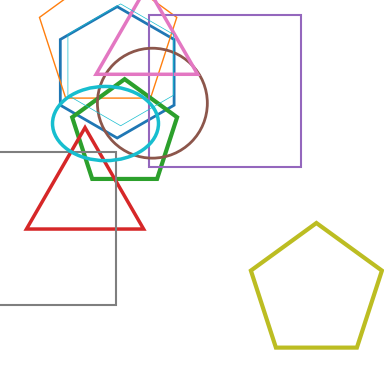[{"shape": "hexagon", "thickness": 2, "radius": 0.85, "center": [0.304, 0.812]}, {"shape": "pentagon", "thickness": 1, "radius": 0.94, "center": [0.281, 0.897]}, {"shape": "pentagon", "thickness": 3, "radius": 0.72, "center": [0.324, 0.651]}, {"shape": "triangle", "thickness": 2.5, "radius": 0.88, "center": [0.221, 0.493]}, {"shape": "square", "thickness": 1.5, "radius": 0.99, "center": [0.584, 0.764]}, {"shape": "circle", "thickness": 2, "radius": 0.71, "center": [0.396, 0.732]}, {"shape": "triangle", "thickness": 2.5, "radius": 0.76, "center": [0.381, 0.883]}, {"shape": "square", "thickness": 1.5, "radius": 0.99, "center": [0.103, 0.406]}, {"shape": "pentagon", "thickness": 3, "radius": 0.89, "center": [0.822, 0.242]}, {"shape": "oval", "thickness": 2.5, "radius": 0.69, "center": [0.274, 0.679]}, {"shape": "hexagon", "thickness": 0.5, "radius": 0.79, "center": [0.313, 0.832]}]